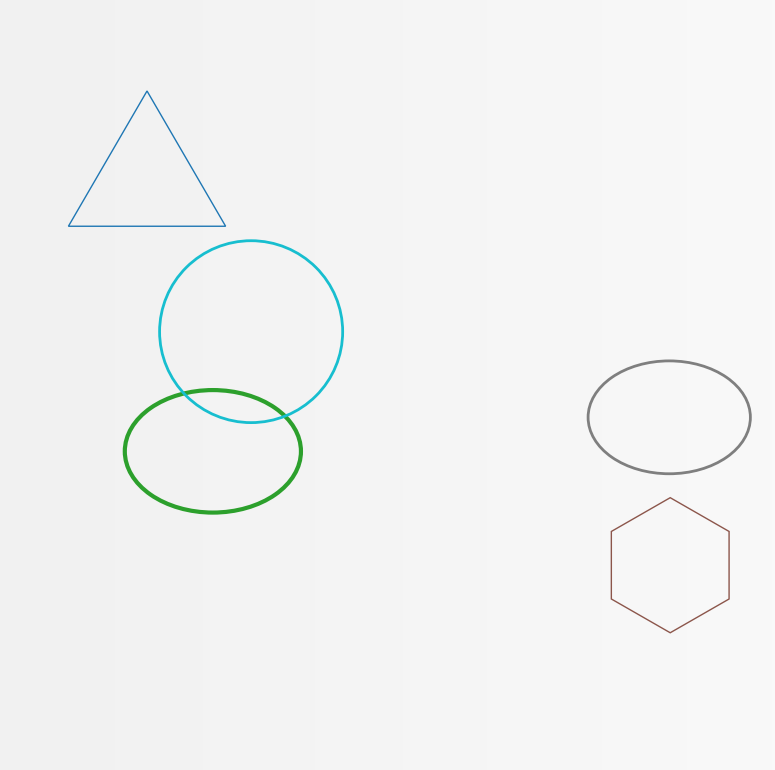[{"shape": "triangle", "thickness": 0.5, "radius": 0.59, "center": [0.19, 0.765]}, {"shape": "oval", "thickness": 1.5, "radius": 0.57, "center": [0.275, 0.414]}, {"shape": "hexagon", "thickness": 0.5, "radius": 0.44, "center": [0.865, 0.266]}, {"shape": "oval", "thickness": 1, "radius": 0.52, "center": [0.864, 0.458]}, {"shape": "circle", "thickness": 1, "radius": 0.59, "center": [0.324, 0.569]}]